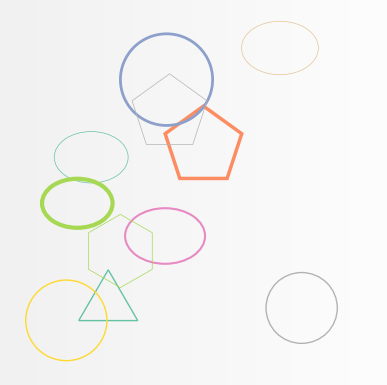[{"shape": "triangle", "thickness": 1, "radius": 0.44, "center": [0.279, 0.211]}, {"shape": "oval", "thickness": 0.5, "radius": 0.48, "center": [0.235, 0.592]}, {"shape": "pentagon", "thickness": 2.5, "radius": 0.52, "center": [0.525, 0.621]}, {"shape": "circle", "thickness": 2, "radius": 0.59, "center": [0.43, 0.793]}, {"shape": "oval", "thickness": 1.5, "radius": 0.52, "center": [0.426, 0.387]}, {"shape": "oval", "thickness": 3, "radius": 0.46, "center": [0.199, 0.472]}, {"shape": "hexagon", "thickness": 0.5, "radius": 0.48, "center": [0.311, 0.348]}, {"shape": "circle", "thickness": 1, "radius": 0.52, "center": [0.171, 0.168]}, {"shape": "oval", "thickness": 0.5, "radius": 0.5, "center": [0.722, 0.875]}, {"shape": "pentagon", "thickness": 0.5, "radius": 0.51, "center": [0.438, 0.707]}, {"shape": "circle", "thickness": 1, "radius": 0.46, "center": [0.778, 0.2]}]